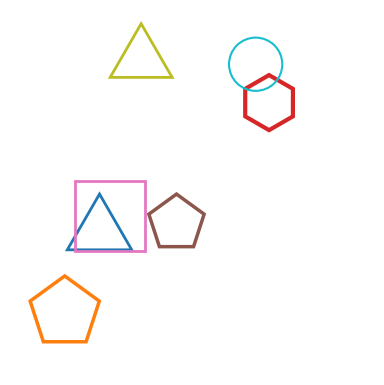[{"shape": "triangle", "thickness": 2, "radius": 0.48, "center": [0.258, 0.399]}, {"shape": "pentagon", "thickness": 2.5, "radius": 0.47, "center": [0.168, 0.189]}, {"shape": "hexagon", "thickness": 3, "radius": 0.36, "center": [0.699, 0.733]}, {"shape": "pentagon", "thickness": 2.5, "radius": 0.38, "center": [0.458, 0.42]}, {"shape": "square", "thickness": 2, "radius": 0.45, "center": [0.285, 0.439]}, {"shape": "triangle", "thickness": 2, "radius": 0.46, "center": [0.367, 0.845]}, {"shape": "circle", "thickness": 1.5, "radius": 0.35, "center": [0.664, 0.833]}]